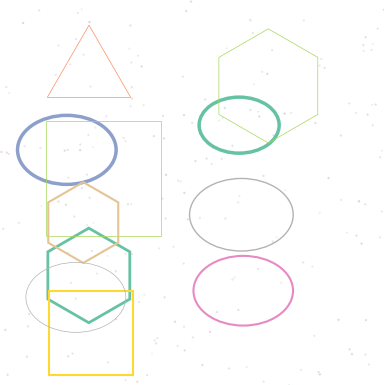[{"shape": "hexagon", "thickness": 2, "radius": 0.61, "center": [0.231, 0.285]}, {"shape": "oval", "thickness": 2.5, "radius": 0.52, "center": [0.621, 0.675]}, {"shape": "triangle", "thickness": 0.5, "radius": 0.63, "center": [0.231, 0.81]}, {"shape": "oval", "thickness": 2.5, "radius": 0.64, "center": [0.174, 0.611]}, {"shape": "oval", "thickness": 1.5, "radius": 0.65, "center": [0.632, 0.245]}, {"shape": "hexagon", "thickness": 0.5, "radius": 0.74, "center": [0.697, 0.777]}, {"shape": "square", "thickness": 0.5, "radius": 0.75, "center": [0.269, 0.537]}, {"shape": "square", "thickness": 1.5, "radius": 0.55, "center": [0.236, 0.135]}, {"shape": "hexagon", "thickness": 1.5, "radius": 0.52, "center": [0.216, 0.422]}, {"shape": "oval", "thickness": 1, "radius": 0.67, "center": [0.627, 0.442]}, {"shape": "oval", "thickness": 0.5, "radius": 0.65, "center": [0.197, 0.228]}]